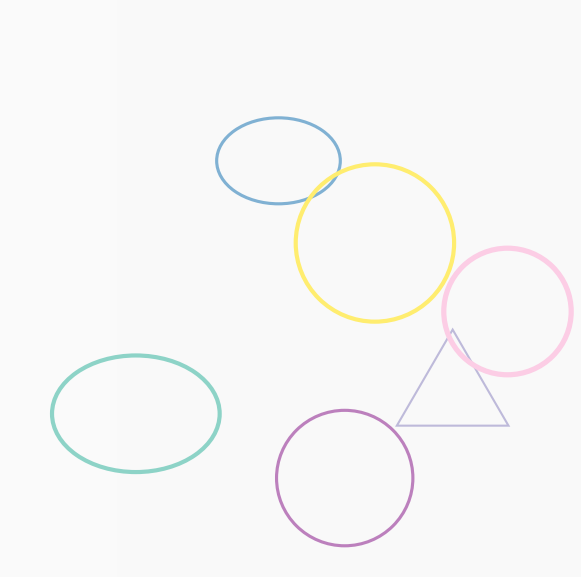[{"shape": "oval", "thickness": 2, "radius": 0.72, "center": [0.234, 0.283]}, {"shape": "triangle", "thickness": 1, "radius": 0.55, "center": [0.779, 0.318]}, {"shape": "oval", "thickness": 1.5, "radius": 0.53, "center": [0.479, 0.721]}, {"shape": "circle", "thickness": 2.5, "radius": 0.55, "center": [0.873, 0.46]}, {"shape": "circle", "thickness": 1.5, "radius": 0.59, "center": [0.593, 0.171]}, {"shape": "circle", "thickness": 2, "radius": 0.68, "center": [0.645, 0.578]}]